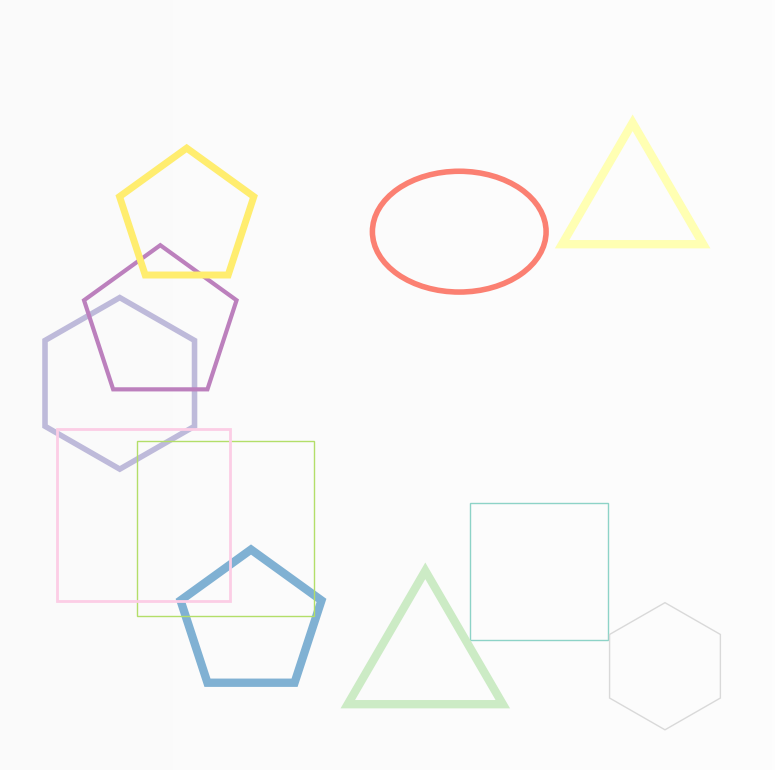[{"shape": "square", "thickness": 0.5, "radius": 0.45, "center": [0.696, 0.258]}, {"shape": "triangle", "thickness": 3, "radius": 0.53, "center": [0.816, 0.735]}, {"shape": "hexagon", "thickness": 2, "radius": 0.56, "center": [0.155, 0.502]}, {"shape": "oval", "thickness": 2, "radius": 0.56, "center": [0.593, 0.699]}, {"shape": "pentagon", "thickness": 3, "radius": 0.48, "center": [0.324, 0.191]}, {"shape": "square", "thickness": 0.5, "radius": 0.57, "center": [0.291, 0.314]}, {"shape": "square", "thickness": 1, "radius": 0.56, "center": [0.185, 0.331]}, {"shape": "hexagon", "thickness": 0.5, "radius": 0.41, "center": [0.858, 0.135]}, {"shape": "pentagon", "thickness": 1.5, "radius": 0.52, "center": [0.207, 0.578]}, {"shape": "triangle", "thickness": 3, "radius": 0.58, "center": [0.549, 0.143]}, {"shape": "pentagon", "thickness": 2.5, "radius": 0.46, "center": [0.241, 0.717]}]